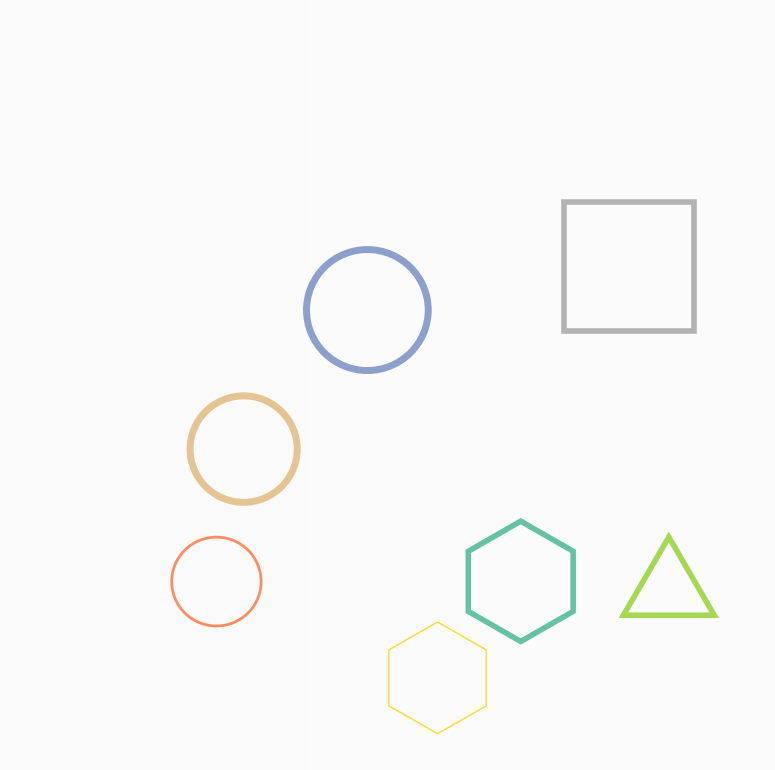[{"shape": "hexagon", "thickness": 2, "radius": 0.39, "center": [0.672, 0.245]}, {"shape": "circle", "thickness": 1, "radius": 0.29, "center": [0.279, 0.245]}, {"shape": "circle", "thickness": 2.5, "radius": 0.39, "center": [0.474, 0.597]}, {"shape": "triangle", "thickness": 2, "radius": 0.34, "center": [0.863, 0.235]}, {"shape": "hexagon", "thickness": 0.5, "radius": 0.36, "center": [0.565, 0.12]}, {"shape": "circle", "thickness": 2.5, "radius": 0.35, "center": [0.314, 0.417]}, {"shape": "square", "thickness": 2, "radius": 0.42, "center": [0.812, 0.654]}]